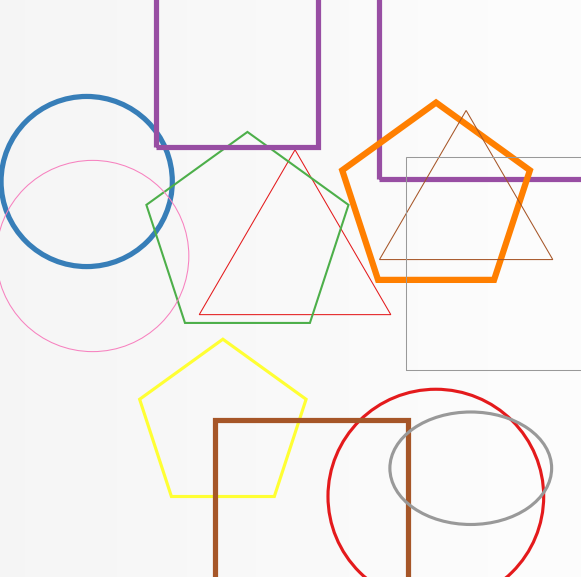[{"shape": "triangle", "thickness": 0.5, "radius": 0.95, "center": [0.508, 0.549]}, {"shape": "circle", "thickness": 1.5, "radius": 0.93, "center": [0.75, 0.14]}, {"shape": "circle", "thickness": 2.5, "radius": 0.74, "center": [0.149, 0.685]}, {"shape": "pentagon", "thickness": 1, "radius": 0.91, "center": [0.426, 0.588]}, {"shape": "square", "thickness": 2.5, "radius": 0.93, "center": [0.837, 0.873]}, {"shape": "square", "thickness": 2.5, "radius": 0.7, "center": [0.408, 0.884]}, {"shape": "pentagon", "thickness": 3, "radius": 0.85, "center": [0.75, 0.652]}, {"shape": "pentagon", "thickness": 1.5, "radius": 0.75, "center": [0.383, 0.261]}, {"shape": "square", "thickness": 2.5, "radius": 0.83, "center": [0.536, 0.106]}, {"shape": "triangle", "thickness": 0.5, "radius": 0.86, "center": [0.802, 0.636]}, {"shape": "circle", "thickness": 0.5, "radius": 0.83, "center": [0.159, 0.556]}, {"shape": "oval", "thickness": 1.5, "radius": 0.7, "center": [0.81, 0.188]}, {"shape": "square", "thickness": 0.5, "radius": 0.92, "center": [0.883, 0.543]}]